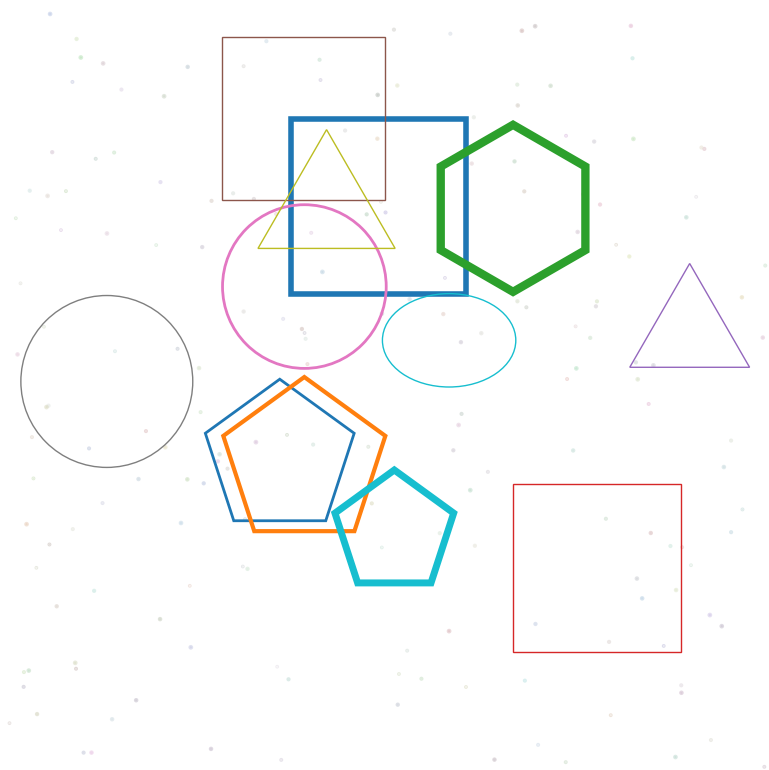[{"shape": "square", "thickness": 2, "radius": 0.57, "center": [0.492, 0.732]}, {"shape": "pentagon", "thickness": 1, "radius": 0.51, "center": [0.363, 0.406]}, {"shape": "pentagon", "thickness": 1.5, "radius": 0.55, "center": [0.395, 0.4]}, {"shape": "hexagon", "thickness": 3, "radius": 0.54, "center": [0.666, 0.729]}, {"shape": "square", "thickness": 0.5, "radius": 0.55, "center": [0.776, 0.262]}, {"shape": "triangle", "thickness": 0.5, "radius": 0.45, "center": [0.896, 0.568]}, {"shape": "square", "thickness": 0.5, "radius": 0.53, "center": [0.394, 0.847]}, {"shape": "circle", "thickness": 1, "radius": 0.53, "center": [0.395, 0.628]}, {"shape": "circle", "thickness": 0.5, "radius": 0.56, "center": [0.139, 0.505]}, {"shape": "triangle", "thickness": 0.5, "radius": 0.51, "center": [0.424, 0.729]}, {"shape": "pentagon", "thickness": 2.5, "radius": 0.41, "center": [0.512, 0.309]}, {"shape": "oval", "thickness": 0.5, "radius": 0.43, "center": [0.583, 0.558]}]